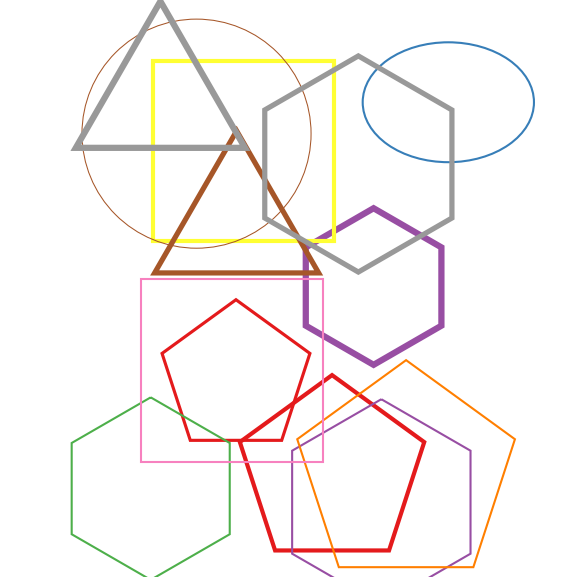[{"shape": "pentagon", "thickness": 1.5, "radius": 0.67, "center": [0.409, 0.346]}, {"shape": "pentagon", "thickness": 2, "radius": 0.84, "center": [0.575, 0.182]}, {"shape": "oval", "thickness": 1, "radius": 0.74, "center": [0.776, 0.822]}, {"shape": "hexagon", "thickness": 1, "radius": 0.79, "center": [0.261, 0.153]}, {"shape": "hexagon", "thickness": 3, "radius": 0.68, "center": [0.647, 0.503]}, {"shape": "hexagon", "thickness": 1, "radius": 0.89, "center": [0.66, 0.13]}, {"shape": "pentagon", "thickness": 1, "radius": 0.99, "center": [0.703, 0.177]}, {"shape": "square", "thickness": 2, "radius": 0.78, "center": [0.422, 0.738]}, {"shape": "circle", "thickness": 0.5, "radius": 0.99, "center": [0.34, 0.768]}, {"shape": "triangle", "thickness": 2.5, "radius": 0.82, "center": [0.41, 0.609]}, {"shape": "square", "thickness": 1, "radius": 0.79, "center": [0.402, 0.358]}, {"shape": "triangle", "thickness": 3, "radius": 0.85, "center": [0.278, 0.828]}, {"shape": "hexagon", "thickness": 2.5, "radius": 0.94, "center": [0.621, 0.715]}]